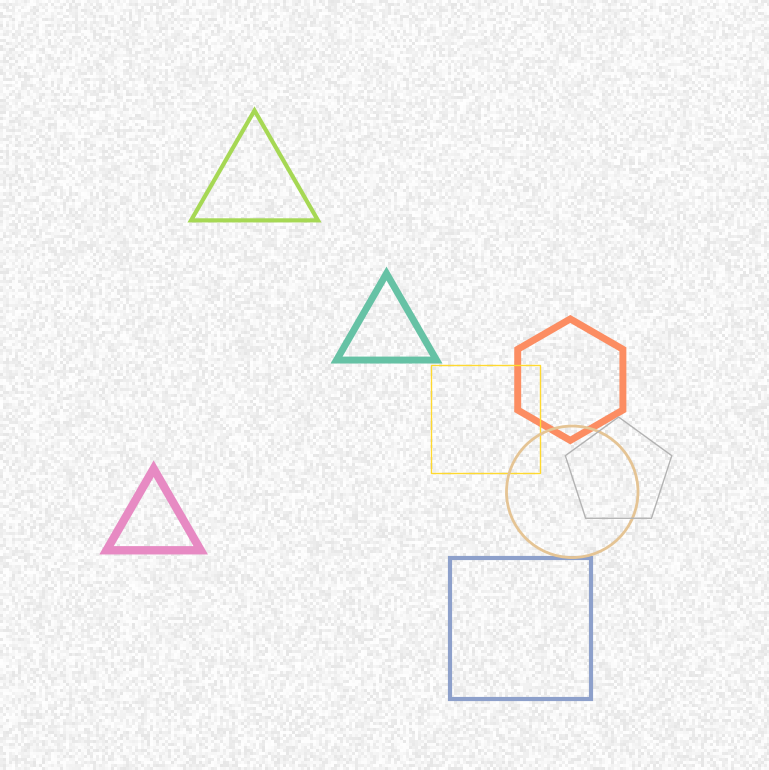[{"shape": "triangle", "thickness": 2.5, "radius": 0.37, "center": [0.502, 0.57]}, {"shape": "hexagon", "thickness": 2.5, "radius": 0.39, "center": [0.741, 0.507]}, {"shape": "square", "thickness": 1.5, "radius": 0.46, "center": [0.676, 0.184]}, {"shape": "triangle", "thickness": 3, "radius": 0.35, "center": [0.2, 0.321]}, {"shape": "triangle", "thickness": 1.5, "radius": 0.48, "center": [0.331, 0.761]}, {"shape": "square", "thickness": 0.5, "radius": 0.35, "center": [0.63, 0.456]}, {"shape": "circle", "thickness": 1, "radius": 0.43, "center": [0.743, 0.361]}, {"shape": "pentagon", "thickness": 0.5, "radius": 0.36, "center": [0.803, 0.386]}]